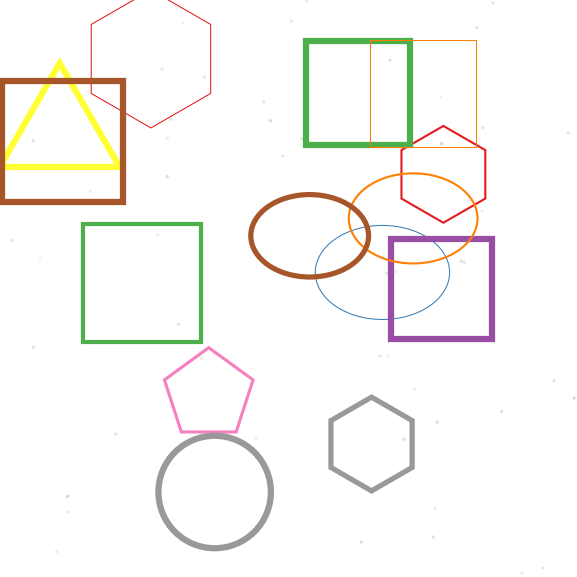[{"shape": "hexagon", "thickness": 0.5, "radius": 0.6, "center": [0.261, 0.897]}, {"shape": "hexagon", "thickness": 1, "radius": 0.42, "center": [0.768, 0.697]}, {"shape": "oval", "thickness": 0.5, "radius": 0.58, "center": [0.662, 0.527]}, {"shape": "square", "thickness": 2, "radius": 0.51, "center": [0.246, 0.509]}, {"shape": "square", "thickness": 3, "radius": 0.45, "center": [0.62, 0.838]}, {"shape": "square", "thickness": 3, "radius": 0.43, "center": [0.765, 0.498]}, {"shape": "oval", "thickness": 1, "radius": 0.56, "center": [0.715, 0.621]}, {"shape": "square", "thickness": 0.5, "radius": 0.46, "center": [0.732, 0.837]}, {"shape": "triangle", "thickness": 3, "radius": 0.6, "center": [0.103, 0.77]}, {"shape": "oval", "thickness": 2.5, "radius": 0.51, "center": [0.536, 0.591]}, {"shape": "square", "thickness": 3, "radius": 0.52, "center": [0.109, 0.754]}, {"shape": "pentagon", "thickness": 1.5, "radius": 0.4, "center": [0.361, 0.316]}, {"shape": "circle", "thickness": 3, "radius": 0.49, "center": [0.372, 0.147]}, {"shape": "hexagon", "thickness": 2.5, "radius": 0.41, "center": [0.643, 0.23]}]